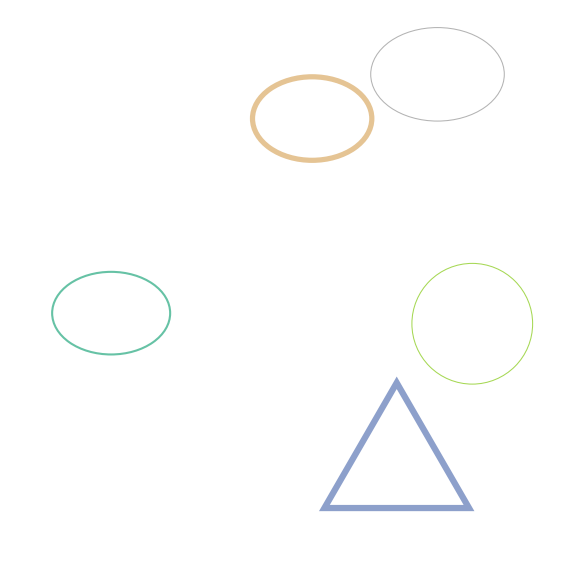[{"shape": "oval", "thickness": 1, "radius": 0.51, "center": [0.192, 0.457]}, {"shape": "triangle", "thickness": 3, "radius": 0.72, "center": [0.687, 0.192]}, {"shape": "circle", "thickness": 0.5, "radius": 0.52, "center": [0.818, 0.439]}, {"shape": "oval", "thickness": 2.5, "radius": 0.52, "center": [0.541, 0.794]}, {"shape": "oval", "thickness": 0.5, "radius": 0.58, "center": [0.758, 0.87]}]